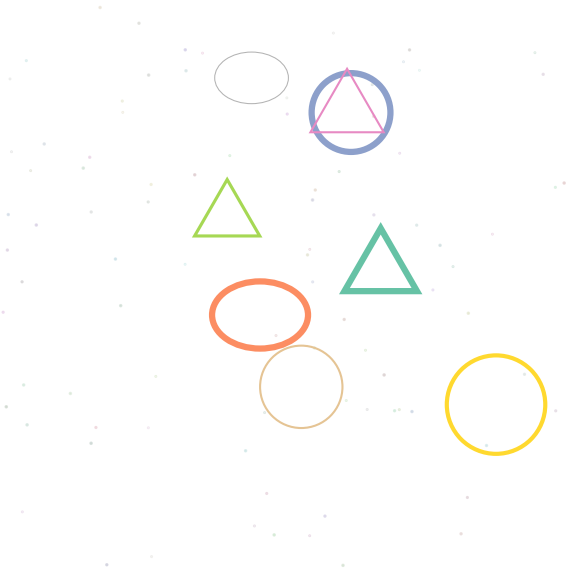[{"shape": "triangle", "thickness": 3, "radius": 0.36, "center": [0.659, 0.531]}, {"shape": "oval", "thickness": 3, "radius": 0.42, "center": [0.45, 0.454]}, {"shape": "circle", "thickness": 3, "radius": 0.34, "center": [0.608, 0.804]}, {"shape": "triangle", "thickness": 1, "radius": 0.37, "center": [0.601, 0.807]}, {"shape": "triangle", "thickness": 1.5, "radius": 0.33, "center": [0.393, 0.623]}, {"shape": "circle", "thickness": 2, "radius": 0.43, "center": [0.859, 0.299]}, {"shape": "circle", "thickness": 1, "radius": 0.36, "center": [0.522, 0.329]}, {"shape": "oval", "thickness": 0.5, "radius": 0.32, "center": [0.436, 0.864]}]